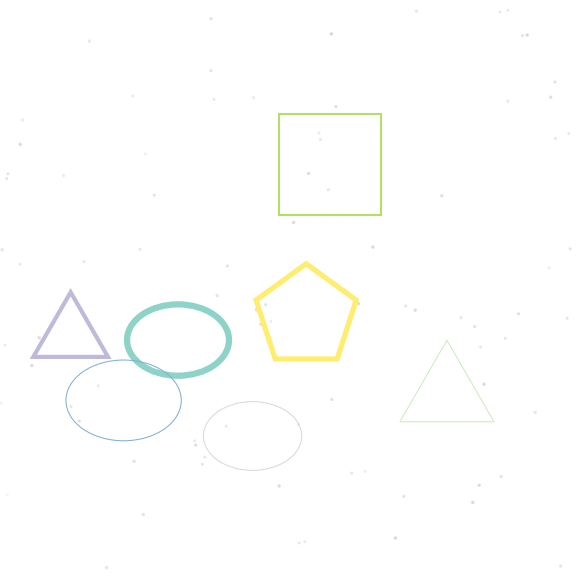[{"shape": "oval", "thickness": 3, "radius": 0.44, "center": [0.308, 0.41]}, {"shape": "triangle", "thickness": 2, "radius": 0.37, "center": [0.122, 0.418]}, {"shape": "oval", "thickness": 0.5, "radius": 0.5, "center": [0.214, 0.306]}, {"shape": "square", "thickness": 1, "radius": 0.44, "center": [0.571, 0.714]}, {"shape": "oval", "thickness": 0.5, "radius": 0.43, "center": [0.437, 0.244]}, {"shape": "triangle", "thickness": 0.5, "radius": 0.47, "center": [0.774, 0.316]}, {"shape": "pentagon", "thickness": 2.5, "radius": 0.46, "center": [0.53, 0.451]}]